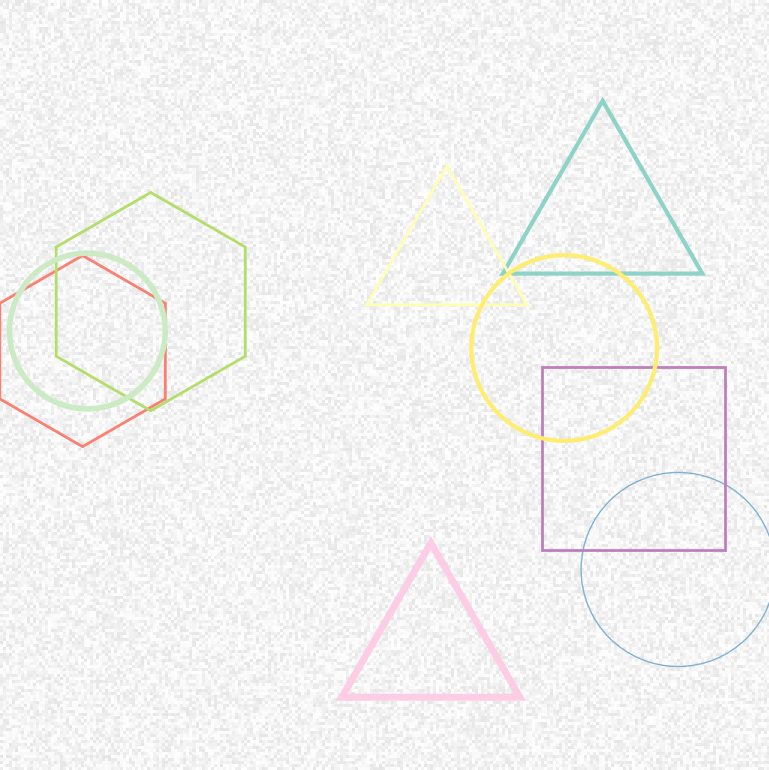[{"shape": "triangle", "thickness": 1.5, "radius": 0.75, "center": [0.783, 0.719]}, {"shape": "triangle", "thickness": 1, "radius": 0.6, "center": [0.58, 0.664]}, {"shape": "hexagon", "thickness": 1, "radius": 0.62, "center": [0.107, 0.544]}, {"shape": "circle", "thickness": 0.5, "radius": 0.63, "center": [0.881, 0.26]}, {"shape": "hexagon", "thickness": 1, "radius": 0.71, "center": [0.196, 0.608]}, {"shape": "triangle", "thickness": 2.5, "radius": 0.67, "center": [0.56, 0.161]}, {"shape": "square", "thickness": 1, "radius": 0.59, "center": [0.823, 0.404]}, {"shape": "circle", "thickness": 2, "radius": 0.51, "center": [0.113, 0.57]}, {"shape": "circle", "thickness": 1.5, "radius": 0.6, "center": [0.733, 0.548]}]